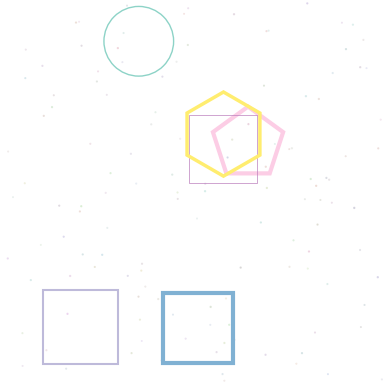[{"shape": "circle", "thickness": 1, "radius": 0.45, "center": [0.36, 0.893]}, {"shape": "square", "thickness": 1.5, "radius": 0.48, "center": [0.209, 0.15]}, {"shape": "square", "thickness": 3, "radius": 0.46, "center": [0.514, 0.148]}, {"shape": "pentagon", "thickness": 3, "radius": 0.48, "center": [0.644, 0.627]}, {"shape": "square", "thickness": 0.5, "radius": 0.44, "center": [0.579, 0.614]}, {"shape": "hexagon", "thickness": 2.5, "radius": 0.55, "center": [0.58, 0.652]}]